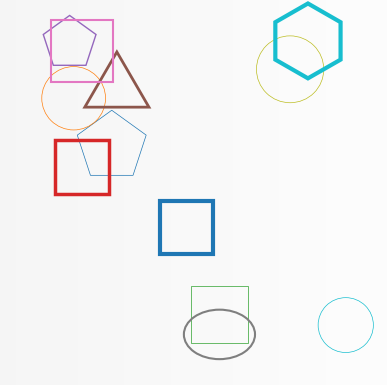[{"shape": "square", "thickness": 3, "radius": 0.34, "center": [0.481, 0.409]}, {"shape": "pentagon", "thickness": 0.5, "radius": 0.47, "center": [0.288, 0.62]}, {"shape": "circle", "thickness": 0.5, "radius": 0.41, "center": [0.19, 0.745]}, {"shape": "square", "thickness": 0.5, "radius": 0.37, "center": [0.566, 0.182]}, {"shape": "square", "thickness": 2.5, "radius": 0.35, "center": [0.212, 0.566]}, {"shape": "pentagon", "thickness": 1, "radius": 0.36, "center": [0.18, 0.888]}, {"shape": "triangle", "thickness": 2, "radius": 0.48, "center": [0.302, 0.769]}, {"shape": "square", "thickness": 1.5, "radius": 0.4, "center": [0.211, 0.867]}, {"shape": "oval", "thickness": 1.5, "radius": 0.46, "center": [0.566, 0.131]}, {"shape": "circle", "thickness": 0.5, "radius": 0.43, "center": [0.749, 0.82]}, {"shape": "circle", "thickness": 0.5, "radius": 0.36, "center": [0.892, 0.156]}, {"shape": "hexagon", "thickness": 3, "radius": 0.49, "center": [0.795, 0.894]}]